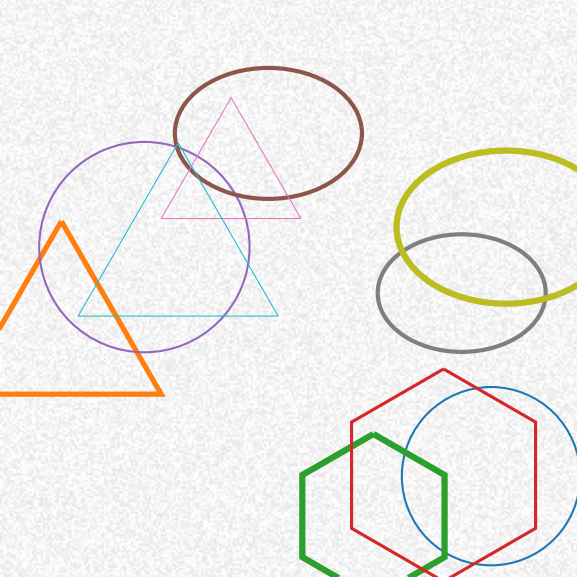[{"shape": "circle", "thickness": 1, "radius": 0.77, "center": [0.85, 0.175]}, {"shape": "triangle", "thickness": 2.5, "radius": 1.0, "center": [0.106, 0.416]}, {"shape": "hexagon", "thickness": 3, "radius": 0.71, "center": [0.647, 0.105]}, {"shape": "hexagon", "thickness": 1.5, "radius": 0.92, "center": [0.768, 0.176]}, {"shape": "circle", "thickness": 1, "radius": 0.91, "center": [0.25, 0.571]}, {"shape": "oval", "thickness": 2, "radius": 0.81, "center": [0.465, 0.768]}, {"shape": "triangle", "thickness": 0.5, "radius": 0.7, "center": [0.4, 0.691]}, {"shape": "oval", "thickness": 2, "radius": 0.73, "center": [0.799, 0.492]}, {"shape": "oval", "thickness": 3, "radius": 0.95, "center": [0.876, 0.606]}, {"shape": "triangle", "thickness": 0.5, "radius": 1.0, "center": [0.309, 0.552]}]